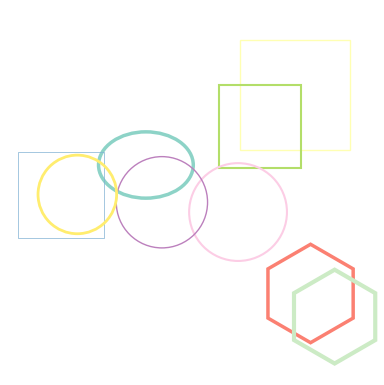[{"shape": "oval", "thickness": 2.5, "radius": 0.62, "center": [0.379, 0.571]}, {"shape": "square", "thickness": 1, "radius": 0.71, "center": [0.766, 0.754]}, {"shape": "hexagon", "thickness": 2.5, "radius": 0.64, "center": [0.807, 0.238]}, {"shape": "square", "thickness": 0.5, "radius": 0.56, "center": [0.159, 0.493]}, {"shape": "square", "thickness": 1.5, "radius": 0.54, "center": [0.675, 0.672]}, {"shape": "circle", "thickness": 1.5, "radius": 0.64, "center": [0.618, 0.449]}, {"shape": "circle", "thickness": 1, "radius": 0.59, "center": [0.421, 0.475]}, {"shape": "hexagon", "thickness": 3, "radius": 0.61, "center": [0.869, 0.178]}, {"shape": "circle", "thickness": 2, "radius": 0.51, "center": [0.201, 0.495]}]